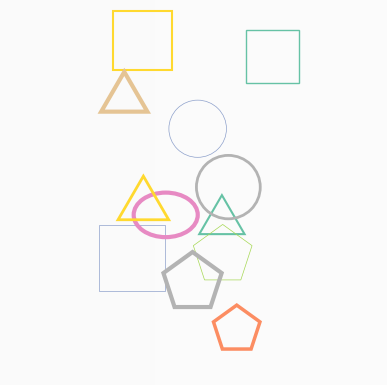[{"shape": "triangle", "thickness": 1.5, "radius": 0.34, "center": [0.573, 0.426]}, {"shape": "square", "thickness": 1, "radius": 0.34, "center": [0.704, 0.854]}, {"shape": "pentagon", "thickness": 2.5, "radius": 0.32, "center": [0.611, 0.144]}, {"shape": "square", "thickness": 0.5, "radius": 0.43, "center": [0.34, 0.33]}, {"shape": "circle", "thickness": 0.5, "radius": 0.37, "center": [0.51, 0.666]}, {"shape": "oval", "thickness": 3, "radius": 0.41, "center": [0.428, 0.442]}, {"shape": "pentagon", "thickness": 0.5, "radius": 0.4, "center": [0.575, 0.337]}, {"shape": "triangle", "thickness": 2, "radius": 0.38, "center": [0.37, 0.467]}, {"shape": "square", "thickness": 1.5, "radius": 0.38, "center": [0.368, 0.894]}, {"shape": "triangle", "thickness": 3, "radius": 0.34, "center": [0.321, 0.744]}, {"shape": "circle", "thickness": 2, "radius": 0.41, "center": [0.589, 0.514]}, {"shape": "pentagon", "thickness": 3, "radius": 0.39, "center": [0.497, 0.266]}]